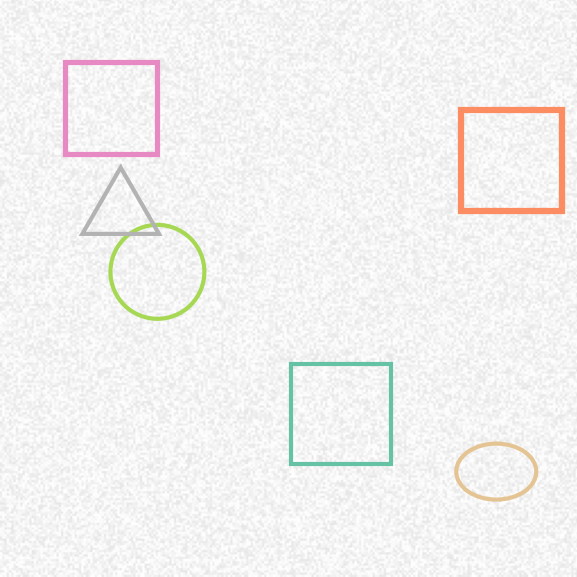[{"shape": "square", "thickness": 2, "radius": 0.43, "center": [0.591, 0.282]}, {"shape": "square", "thickness": 3, "radius": 0.44, "center": [0.885, 0.722]}, {"shape": "square", "thickness": 2.5, "radius": 0.4, "center": [0.192, 0.812]}, {"shape": "circle", "thickness": 2, "radius": 0.41, "center": [0.273, 0.528]}, {"shape": "oval", "thickness": 2, "radius": 0.35, "center": [0.859, 0.183]}, {"shape": "triangle", "thickness": 2, "radius": 0.38, "center": [0.209, 0.632]}]